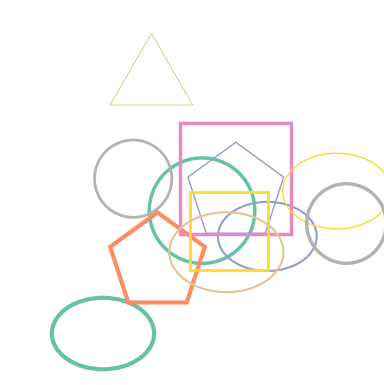[{"shape": "oval", "thickness": 3, "radius": 0.66, "center": [0.267, 0.134]}, {"shape": "circle", "thickness": 2.5, "radius": 0.69, "center": [0.525, 0.453]}, {"shape": "pentagon", "thickness": 3, "radius": 0.65, "center": [0.409, 0.319]}, {"shape": "pentagon", "thickness": 1, "radius": 0.65, "center": [0.612, 0.5]}, {"shape": "oval", "thickness": 1.5, "radius": 0.64, "center": [0.694, 0.386]}, {"shape": "square", "thickness": 2.5, "radius": 0.72, "center": [0.612, 0.536]}, {"shape": "triangle", "thickness": 0.5, "radius": 0.62, "center": [0.393, 0.789]}, {"shape": "square", "thickness": 2, "radius": 0.5, "center": [0.595, 0.4]}, {"shape": "oval", "thickness": 1, "radius": 0.7, "center": [0.875, 0.504]}, {"shape": "oval", "thickness": 1.5, "radius": 0.74, "center": [0.588, 0.345]}, {"shape": "circle", "thickness": 2.5, "radius": 0.52, "center": [0.9, 0.419]}, {"shape": "circle", "thickness": 2, "radius": 0.5, "center": [0.346, 0.536]}]